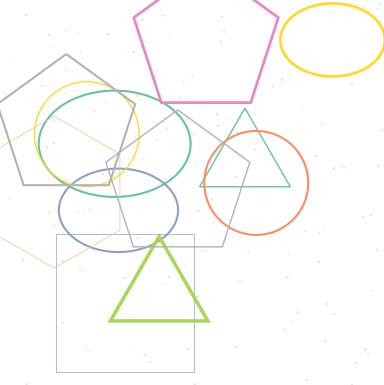[{"shape": "oval", "thickness": 1.5, "radius": 0.99, "center": [0.298, 0.627]}, {"shape": "triangle", "thickness": 1, "radius": 0.68, "center": [0.636, 0.583]}, {"shape": "circle", "thickness": 1.5, "radius": 0.68, "center": [0.666, 0.525]}, {"shape": "oval", "thickness": 1.5, "radius": 0.77, "center": [0.308, 0.454]}, {"shape": "square", "thickness": 0.5, "radius": 0.9, "center": [0.325, 0.213]}, {"shape": "pentagon", "thickness": 2, "radius": 0.99, "center": [0.535, 0.893]}, {"shape": "triangle", "thickness": 2.5, "radius": 0.73, "center": [0.413, 0.239]}, {"shape": "oval", "thickness": 2, "radius": 0.68, "center": [0.864, 0.896]}, {"shape": "circle", "thickness": 1, "radius": 0.68, "center": [0.226, 0.652]}, {"shape": "hexagon", "thickness": 0.5, "radius": 0.99, "center": [0.14, 0.501]}, {"shape": "pentagon", "thickness": 1, "radius": 0.98, "center": [0.462, 0.518]}, {"shape": "pentagon", "thickness": 1.5, "radius": 0.94, "center": [0.172, 0.671]}]